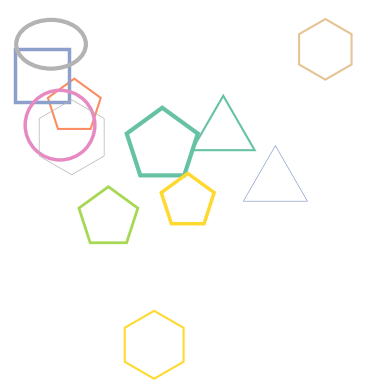[{"shape": "triangle", "thickness": 1.5, "radius": 0.47, "center": [0.58, 0.657]}, {"shape": "pentagon", "thickness": 3, "radius": 0.49, "center": [0.421, 0.623]}, {"shape": "pentagon", "thickness": 1.5, "radius": 0.36, "center": [0.193, 0.724]}, {"shape": "triangle", "thickness": 0.5, "radius": 0.48, "center": [0.715, 0.525]}, {"shape": "square", "thickness": 2.5, "radius": 0.35, "center": [0.11, 0.804]}, {"shape": "circle", "thickness": 2.5, "radius": 0.45, "center": [0.156, 0.675]}, {"shape": "pentagon", "thickness": 2, "radius": 0.4, "center": [0.282, 0.435]}, {"shape": "pentagon", "thickness": 2.5, "radius": 0.36, "center": [0.488, 0.477]}, {"shape": "hexagon", "thickness": 1.5, "radius": 0.44, "center": [0.4, 0.104]}, {"shape": "hexagon", "thickness": 1.5, "radius": 0.39, "center": [0.845, 0.872]}, {"shape": "hexagon", "thickness": 0.5, "radius": 0.49, "center": [0.186, 0.644]}, {"shape": "oval", "thickness": 3, "radius": 0.45, "center": [0.133, 0.885]}]